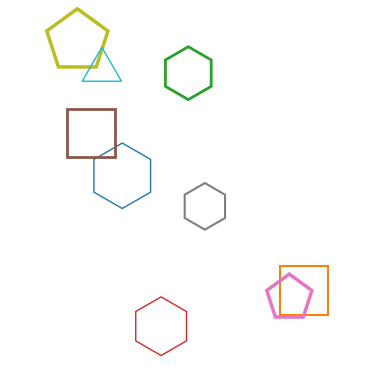[{"shape": "hexagon", "thickness": 1, "radius": 0.42, "center": [0.318, 0.543]}, {"shape": "square", "thickness": 1.5, "radius": 0.31, "center": [0.79, 0.245]}, {"shape": "hexagon", "thickness": 2, "radius": 0.34, "center": [0.489, 0.81]}, {"shape": "hexagon", "thickness": 1, "radius": 0.38, "center": [0.418, 0.153]}, {"shape": "square", "thickness": 2, "radius": 0.31, "center": [0.236, 0.654]}, {"shape": "pentagon", "thickness": 2.5, "radius": 0.31, "center": [0.751, 0.226]}, {"shape": "hexagon", "thickness": 1.5, "radius": 0.3, "center": [0.532, 0.464]}, {"shape": "pentagon", "thickness": 2.5, "radius": 0.42, "center": [0.201, 0.894]}, {"shape": "triangle", "thickness": 1, "radius": 0.29, "center": [0.265, 0.818]}]